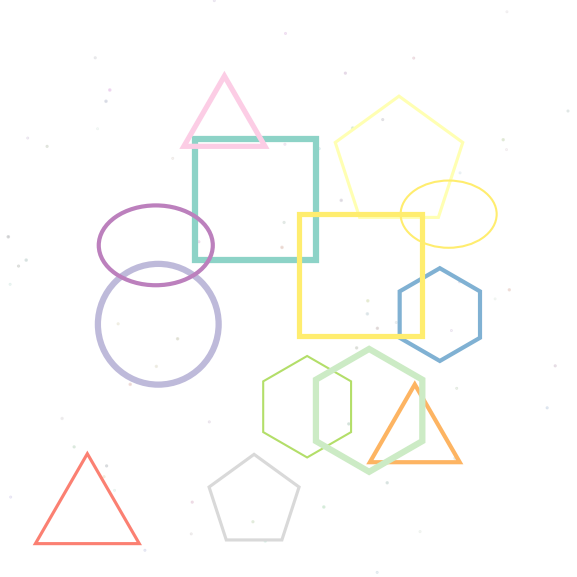[{"shape": "square", "thickness": 3, "radius": 0.52, "center": [0.442, 0.654]}, {"shape": "pentagon", "thickness": 1.5, "radius": 0.58, "center": [0.691, 0.717]}, {"shape": "circle", "thickness": 3, "radius": 0.52, "center": [0.274, 0.438]}, {"shape": "triangle", "thickness": 1.5, "radius": 0.52, "center": [0.151, 0.11]}, {"shape": "hexagon", "thickness": 2, "radius": 0.4, "center": [0.762, 0.454]}, {"shape": "triangle", "thickness": 2, "radius": 0.45, "center": [0.718, 0.244]}, {"shape": "hexagon", "thickness": 1, "radius": 0.44, "center": [0.532, 0.295]}, {"shape": "triangle", "thickness": 2.5, "radius": 0.41, "center": [0.389, 0.786]}, {"shape": "pentagon", "thickness": 1.5, "radius": 0.41, "center": [0.44, 0.13]}, {"shape": "oval", "thickness": 2, "radius": 0.49, "center": [0.27, 0.574]}, {"shape": "hexagon", "thickness": 3, "radius": 0.53, "center": [0.639, 0.289]}, {"shape": "square", "thickness": 2.5, "radius": 0.53, "center": [0.624, 0.523]}, {"shape": "oval", "thickness": 1, "radius": 0.42, "center": [0.777, 0.628]}]